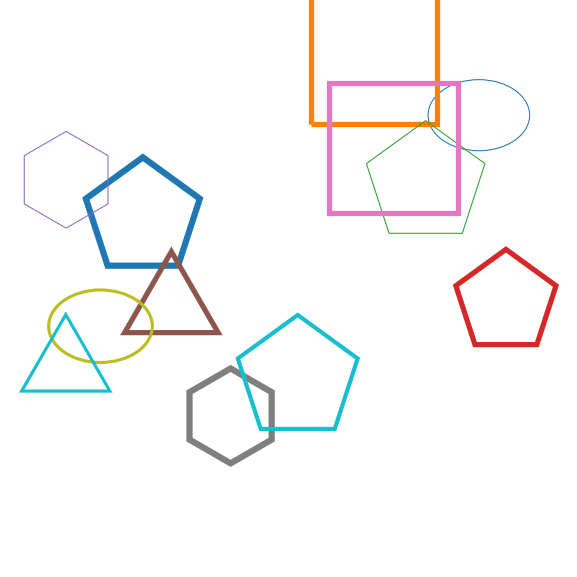[{"shape": "pentagon", "thickness": 3, "radius": 0.52, "center": [0.247, 0.623]}, {"shape": "oval", "thickness": 0.5, "radius": 0.44, "center": [0.829, 0.8]}, {"shape": "square", "thickness": 2.5, "radius": 0.55, "center": [0.648, 0.893]}, {"shape": "pentagon", "thickness": 0.5, "radius": 0.54, "center": [0.737, 0.682]}, {"shape": "pentagon", "thickness": 2.5, "radius": 0.46, "center": [0.876, 0.476]}, {"shape": "hexagon", "thickness": 0.5, "radius": 0.42, "center": [0.114, 0.688]}, {"shape": "triangle", "thickness": 2.5, "radius": 0.47, "center": [0.297, 0.47]}, {"shape": "square", "thickness": 2.5, "radius": 0.56, "center": [0.681, 0.743]}, {"shape": "hexagon", "thickness": 3, "radius": 0.41, "center": [0.399, 0.279]}, {"shape": "oval", "thickness": 1.5, "radius": 0.45, "center": [0.174, 0.434]}, {"shape": "triangle", "thickness": 1.5, "radius": 0.44, "center": [0.114, 0.366]}, {"shape": "pentagon", "thickness": 2, "radius": 0.55, "center": [0.516, 0.345]}]